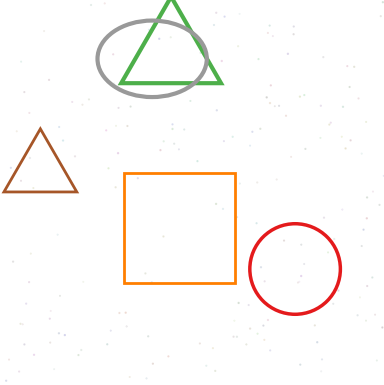[{"shape": "circle", "thickness": 2.5, "radius": 0.59, "center": [0.766, 0.301]}, {"shape": "triangle", "thickness": 3, "radius": 0.75, "center": [0.444, 0.859]}, {"shape": "square", "thickness": 2, "radius": 0.72, "center": [0.466, 0.408]}, {"shape": "triangle", "thickness": 2, "radius": 0.55, "center": [0.105, 0.556]}, {"shape": "oval", "thickness": 3, "radius": 0.71, "center": [0.395, 0.847]}]